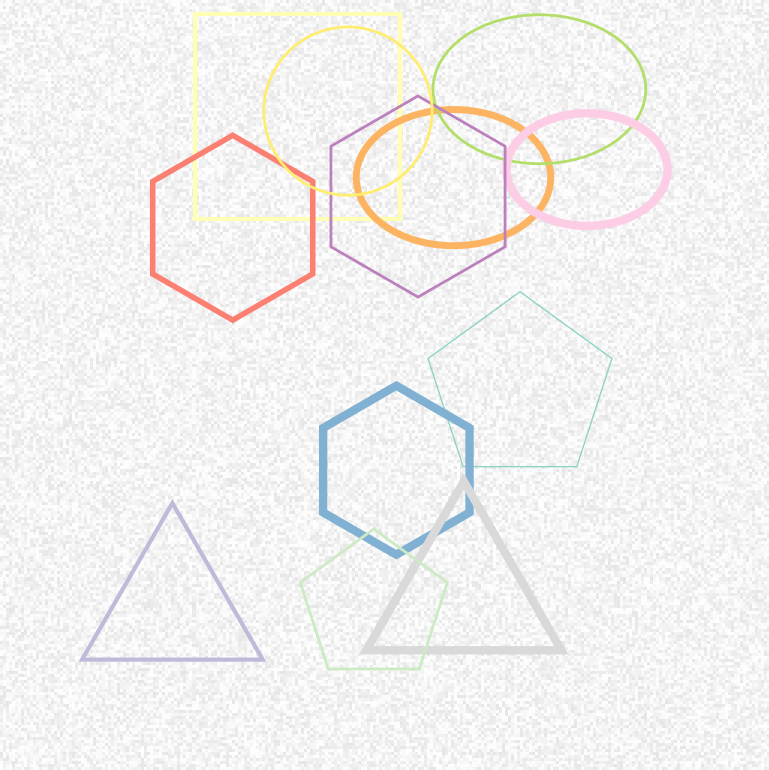[{"shape": "pentagon", "thickness": 0.5, "radius": 0.63, "center": [0.675, 0.496]}, {"shape": "square", "thickness": 1.5, "radius": 0.67, "center": [0.387, 0.849]}, {"shape": "triangle", "thickness": 1.5, "radius": 0.68, "center": [0.224, 0.211]}, {"shape": "hexagon", "thickness": 2, "radius": 0.6, "center": [0.302, 0.704]}, {"shape": "hexagon", "thickness": 3, "radius": 0.55, "center": [0.515, 0.389]}, {"shape": "oval", "thickness": 2.5, "radius": 0.63, "center": [0.589, 0.769]}, {"shape": "oval", "thickness": 1, "radius": 0.69, "center": [0.701, 0.884]}, {"shape": "oval", "thickness": 3, "radius": 0.52, "center": [0.762, 0.78]}, {"shape": "triangle", "thickness": 3, "radius": 0.73, "center": [0.602, 0.229]}, {"shape": "hexagon", "thickness": 1, "radius": 0.65, "center": [0.543, 0.745]}, {"shape": "pentagon", "thickness": 1, "radius": 0.5, "center": [0.485, 0.212]}, {"shape": "circle", "thickness": 1, "radius": 0.55, "center": [0.452, 0.856]}]